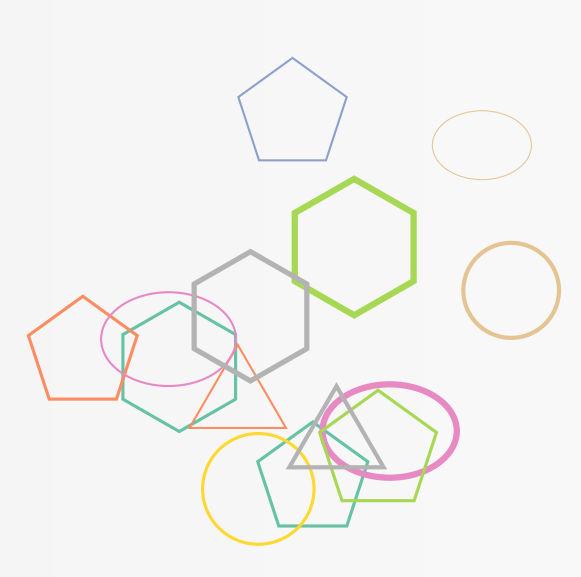[{"shape": "pentagon", "thickness": 1.5, "radius": 0.5, "center": [0.538, 0.169]}, {"shape": "hexagon", "thickness": 1.5, "radius": 0.56, "center": [0.308, 0.364]}, {"shape": "triangle", "thickness": 1, "radius": 0.48, "center": [0.409, 0.306]}, {"shape": "pentagon", "thickness": 1.5, "radius": 0.49, "center": [0.142, 0.388]}, {"shape": "pentagon", "thickness": 1, "radius": 0.49, "center": [0.503, 0.801]}, {"shape": "oval", "thickness": 3, "radius": 0.58, "center": [0.67, 0.253]}, {"shape": "oval", "thickness": 1, "radius": 0.58, "center": [0.29, 0.412]}, {"shape": "hexagon", "thickness": 3, "radius": 0.59, "center": [0.609, 0.571]}, {"shape": "pentagon", "thickness": 1.5, "radius": 0.53, "center": [0.65, 0.218]}, {"shape": "circle", "thickness": 1.5, "radius": 0.48, "center": [0.444, 0.153]}, {"shape": "circle", "thickness": 2, "radius": 0.41, "center": [0.879, 0.496]}, {"shape": "oval", "thickness": 0.5, "radius": 0.43, "center": [0.829, 0.748]}, {"shape": "hexagon", "thickness": 2.5, "radius": 0.56, "center": [0.431, 0.451]}, {"shape": "triangle", "thickness": 2, "radius": 0.47, "center": [0.579, 0.237]}]